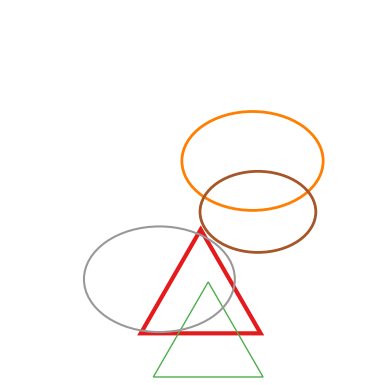[{"shape": "triangle", "thickness": 3, "radius": 0.9, "center": [0.521, 0.224]}, {"shape": "triangle", "thickness": 1, "radius": 0.82, "center": [0.541, 0.103]}, {"shape": "oval", "thickness": 2, "radius": 0.92, "center": [0.656, 0.582]}, {"shape": "oval", "thickness": 2, "radius": 0.75, "center": [0.67, 0.45]}, {"shape": "oval", "thickness": 1.5, "radius": 0.98, "center": [0.414, 0.275]}]